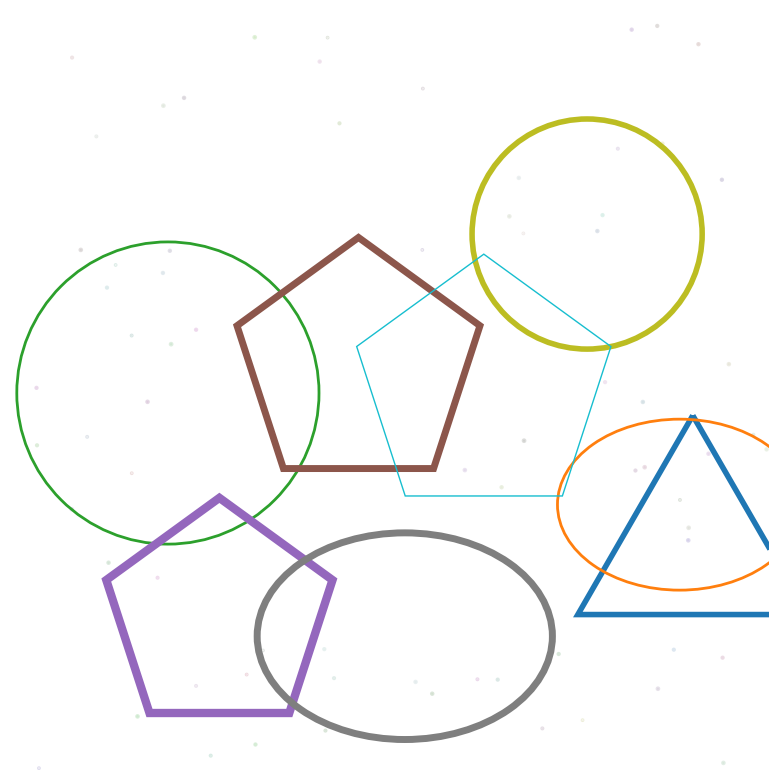[{"shape": "triangle", "thickness": 2, "radius": 0.86, "center": [0.9, 0.288]}, {"shape": "oval", "thickness": 1, "radius": 0.79, "center": [0.883, 0.345]}, {"shape": "circle", "thickness": 1, "radius": 0.98, "center": [0.218, 0.49]}, {"shape": "pentagon", "thickness": 3, "radius": 0.77, "center": [0.285, 0.199]}, {"shape": "pentagon", "thickness": 2.5, "radius": 0.83, "center": [0.466, 0.526]}, {"shape": "oval", "thickness": 2.5, "radius": 0.96, "center": [0.526, 0.174]}, {"shape": "circle", "thickness": 2, "radius": 0.75, "center": [0.762, 0.696]}, {"shape": "pentagon", "thickness": 0.5, "radius": 0.87, "center": [0.628, 0.496]}]